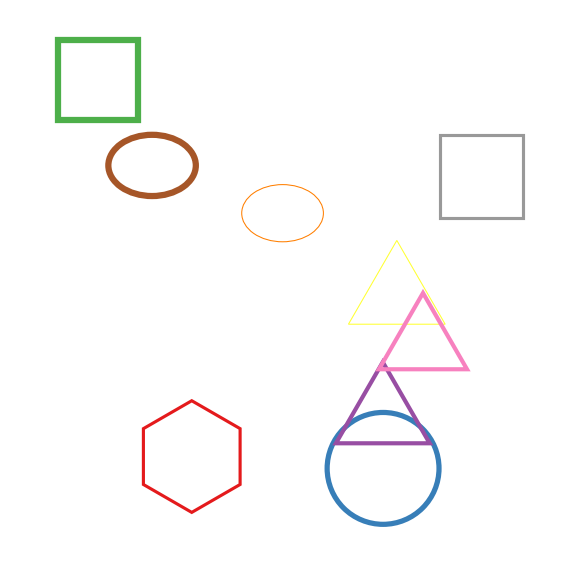[{"shape": "hexagon", "thickness": 1.5, "radius": 0.48, "center": [0.332, 0.209]}, {"shape": "circle", "thickness": 2.5, "radius": 0.48, "center": [0.663, 0.188]}, {"shape": "square", "thickness": 3, "radius": 0.35, "center": [0.17, 0.86]}, {"shape": "triangle", "thickness": 2, "radius": 0.47, "center": [0.663, 0.278]}, {"shape": "oval", "thickness": 0.5, "radius": 0.35, "center": [0.489, 0.63]}, {"shape": "triangle", "thickness": 0.5, "radius": 0.48, "center": [0.687, 0.486]}, {"shape": "oval", "thickness": 3, "radius": 0.38, "center": [0.263, 0.713]}, {"shape": "triangle", "thickness": 2, "radius": 0.44, "center": [0.732, 0.404]}, {"shape": "square", "thickness": 1.5, "radius": 0.36, "center": [0.833, 0.694]}]